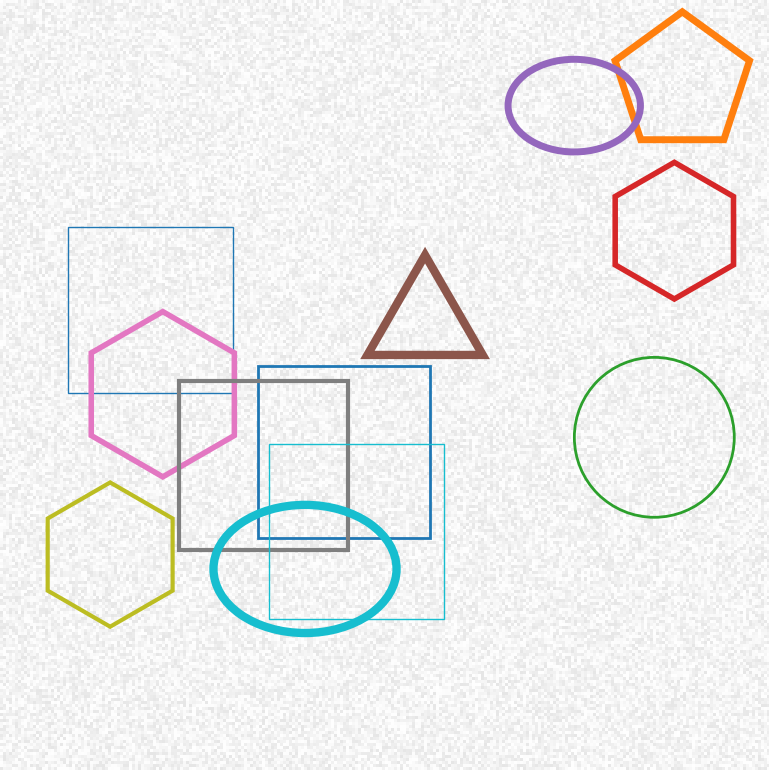[{"shape": "square", "thickness": 1, "radius": 0.56, "center": [0.447, 0.413]}, {"shape": "square", "thickness": 0.5, "radius": 0.54, "center": [0.196, 0.598]}, {"shape": "pentagon", "thickness": 2.5, "radius": 0.46, "center": [0.886, 0.893]}, {"shape": "circle", "thickness": 1, "radius": 0.52, "center": [0.85, 0.432]}, {"shape": "hexagon", "thickness": 2, "radius": 0.44, "center": [0.876, 0.7]}, {"shape": "oval", "thickness": 2.5, "radius": 0.43, "center": [0.746, 0.863]}, {"shape": "triangle", "thickness": 3, "radius": 0.43, "center": [0.552, 0.582]}, {"shape": "hexagon", "thickness": 2, "radius": 0.54, "center": [0.211, 0.488]}, {"shape": "square", "thickness": 1.5, "radius": 0.55, "center": [0.342, 0.395]}, {"shape": "hexagon", "thickness": 1.5, "radius": 0.47, "center": [0.143, 0.28]}, {"shape": "oval", "thickness": 3, "radius": 0.59, "center": [0.396, 0.261]}, {"shape": "square", "thickness": 0.5, "radius": 0.57, "center": [0.463, 0.31]}]